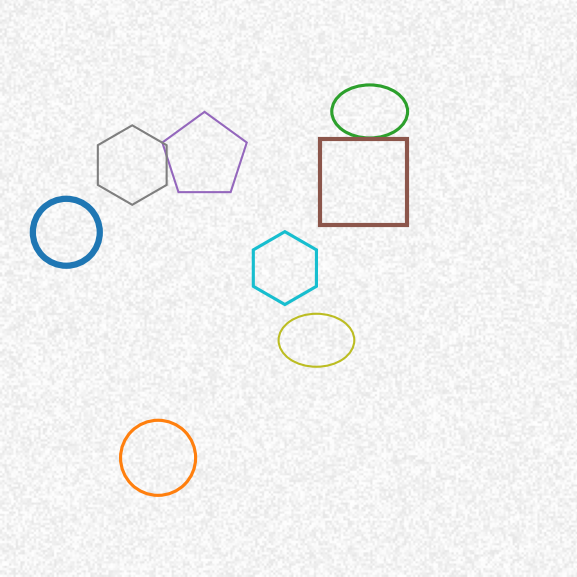[{"shape": "circle", "thickness": 3, "radius": 0.29, "center": [0.115, 0.597]}, {"shape": "circle", "thickness": 1.5, "radius": 0.33, "center": [0.274, 0.206]}, {"shape": "oval", "thickness": 1.5, "radius": 0.33, "center": [0.64, 0.806]}, {"shape": "pentagon", "thickness": 1, "radius": 0.38, "center": [0.354, 0.729]}, {"shape": "square", "thickness": 2, "radius": 0.37, "center": [0.63, 0.684]}, {"shape": "hexagon", "thickness": 1, "radius": 0.34, "center": [0.229, 0.713]}, {"shape": "oval", "thickness": 1, "radius": 0.33, "center": [0.548, 0.41]}, {"shape": "hexagon", "thickness": 1.5, "radius": 0.32, "center": [0.493, 0.535]}]